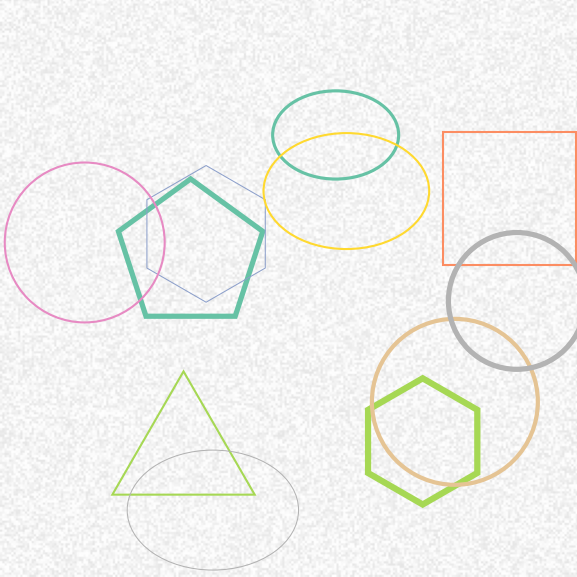[{"shape": "pentagon", "thickness": 2.5, "radius": 0.66, "center": [0.33, 0.558]}, {"shape": "oval", "thickness": 1.5, "radius": 0.55, "center": [0.581, 0.765]}, {"shape": "square", "thickness": 1, "radius": 0.58, "center": [0.882, 0.656]}, {"shape": "hexagon", "thickness": 0.5, "radius": 0.59, "center": [0.357, 0.594]}, {"shape": "circle", "thickness": 1, "radius": 0.69, "center": [0.147, 0.579]}, {"shape": "hexagon", "thickness": 3, "radius": 0.55, "center": [0.732, 0.235]}, {"shape": "triangle", "thickness": 1, "radius": 0.71, "center": [0.318, 0.214]}, {"shape": "oval", "thickness": 1, "radius": 0.72, "center": [0.6, 0.668]}, {"shape": "circle", "thickness": 2, "radius": 0.72, "center": [0.788, 0.303]}, {"shape": "oval", "thickness": 0.5, "radius": 0.74, "center": [0.369, 0.116]}, {"shape": "circle", "thickness": 2.5, "radius": 0.59, "center": [0.895, 0.478]}]